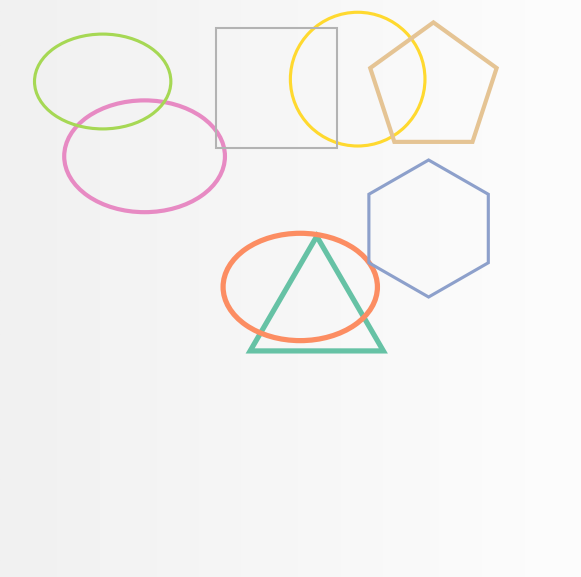[{"shape": "triangle", "thickness": 2.5, "radius": 0.66, "center": [0.545, 0.458]}, {"shape": "oval", "thickness": 2.5, "radius": 0.66, "center": [0.517, 0.502]}, {"shape": "hexagon", "thickness": 1.5, "radius": 0.59, "center": [0.737, 0.603]}, {"shape": "oval", "thickness": 2, "radius": 0.69, "center": [0.249, 0.729]}, {"shape": "oval", "thickness": 1.5, "radius": 0.59, "center": [0.177, 0.858]}, {"shape": "circle", "thickness": 1.5, "radius": 0.58, "center": [0.615, 0.862]}, {"shape": "pentagon", "thickness": 2, "radius": 0.57, "center": [0.746, 0.846]}, {"shape": "square", "thickness": 1, "radius": 0.52, "center": [0.476, 0.847]}]